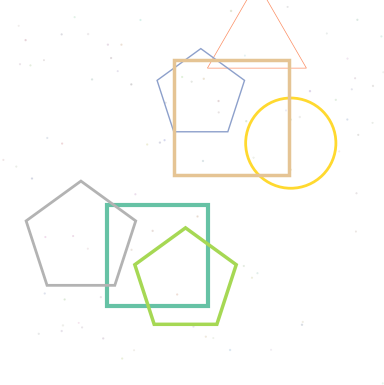[{"shape": "square", "thickness": 3, "radius": 0.66, "center": [0.41, 0.335]}, {"shape": "triangle", "thickness": 0.5, "radius": 0.74, "center": [0.667, 0.897]}, {"shape": "pentagon", "thickness": 1, "radius": 0.6, "center": [0.522, 0.754]}, {"shape": "pentagon", "thickness": 2.5, "radius": 0.69, "center": [0.482, 0.27]}, {"shape": "circle", "thickness": 2, "radius": 0.59, "center": [0.755, 0.628]}, {"shape": "square", "thickness": 2.5, "radius": 0.75, "center": [0.602, 0.694]}, {"shape": "pentagon", "thickness": 2, "radius": 0.75, "center": [0.21, 0.38]}]